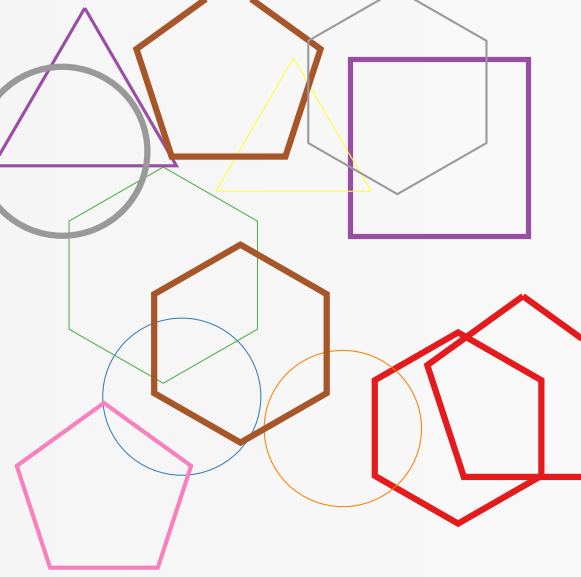[{"shape": "pentagon", "thickness": 3, "radius": 0.87, "center": [0.9, 0.313]}, {"shape": "hexagon", "thickness": 3, "radius": 0.83, "center": [0.788, 0.258]}, {"shape": "circle", "thickness": 0.5, "radius": 0.68, "center": [0.313, 0.312]}, {"shape": "hexagon", "thickness": 0.5, "radius": 0.94, "center": [0.281, 0.523]}, {"shape": "square", "thickness": 2.5, "radius": 0.77, "center": [0.755, 0.744]}, {"shape": "triangle", "thickness": 1.5, "radius": 0.91, "center": [0.146, 0.803]}, {"shape": "circle", "thickness": 0.5, "radius": 0.68, "center": [0.59, 0.257]}, {"shape": "triangle", "thickness": 0.5, "radius": 0.77, "center": [0.505, 0.745]}, {"shape": "pentagon", "thickness": 3, "radius": 0.83, "center": [0.393, 0.863]}, {"shape": "hexagon", "thickness": 3, "radius": 0.86, "center": [0.414, 0.404]}, {"shape": "pentagon", "thickness": 2, "radius": 0.79, "center": [0.179, 0.144]}, {"shape": "hexagon", "thickness": 1, "radius": 0.89, "center": [0.684, 0.84]}, {"shape": "circle", "thickness": 3, "radius": 0.73, "center": [0.107, 0.737]}]